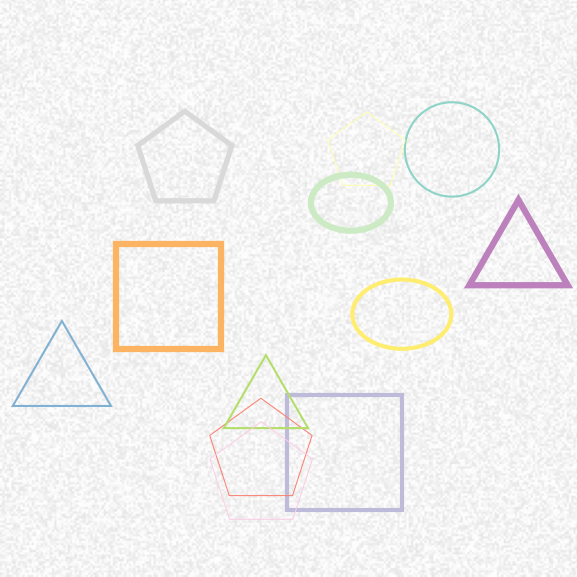[{"shape": "circle", "thickness": 1, "radius": 0.41, "center": [0.783, 0.74]}, {"shape": "pentagon", "thickness": 0.5, "radius": 0.35, "center": [0.635, 0.735]}, {"shape": "square", "thickness": 2, "radius": 0.5, "center": [0.596, 0.215]}, {"shape": "pentagon", "thickness": 0.5, "radius": 0.47, "center": [0.452, 0.216]}, {"shape": "triangle", "thickness": 1, "radius": 0.49, "center": [0.107, 0.345]}, {"shape": "square", "thickness": 3, "radius": 0.45, "center": [0.291, 0.486]}, {"shape": "triangle", "thickness": 1, "radius": 0.42, "center": [0.46, 0.3]}, {"shape": "pentagon", "thickness": 0.5, "radius": 0.47, "center": [0.452, 0.175]}, {"shape": "pentagon", "thickness": 2.5, "radius": 0.43, "center": [0.32, 0.721]}, {"shape": "triangle", "thickness": 3, "radius": 0.49, "center": [0.898, 0.554]}, {"shape": "oval", "thickness": 3, "radius": 0.35, "center": [0.608, 0.648]}, {"shape": "oval", "thickness": 2, "radius": 0.43, "center": [0.696, 0.455]}]